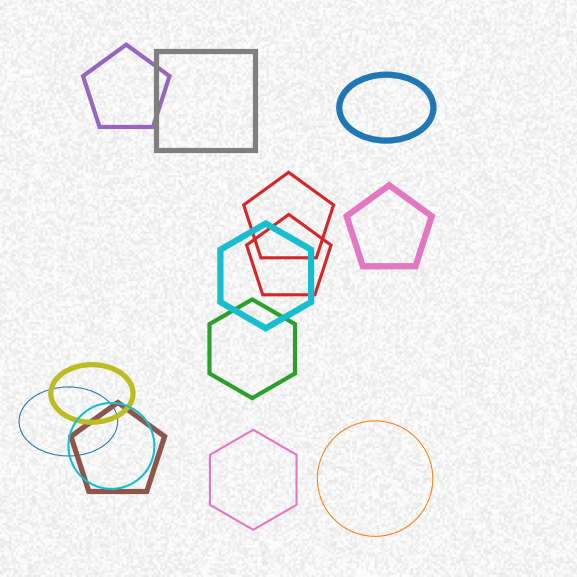[{"shape": "oval", "thickness": 0.5, "radius": 0.43, "center": [0.118, 0.269]}, {"shape": "oval", "thickness": 3, "radius": 0.41, "center": [0.669, 0.813]}, {"shape": "circle", "thickness": 0.5, "radius": 0.5, "center": [0.649, 0.17]}, {"shape": "hexagon", "thickness": 2, "radius": 0.43, "center": [0.437, 0.395]}, {"shape": "pentagon", "thickness": 1.5, "radius": 0.41, "center": [0.5, 0.619]}, {"shape": "pentagon", "thickness": 1.5, "radius": 0.38, "center": [0.5, 0.551]}, {"shape": "pentagon", "thickness": 2, "radius": 0.39, "center": [0.219, 0.843]}, {"shape": "pentagon", "thickness": 2.5, "radius": 0.43, "center": [0.204, 0.217]}, {"shape": "pentagon", "thickness": 3, "radius": 0.39, "center": [0.674, 0.601]}, {"shape": "hexagon", "thickness": 1, "radius": 0.43, "center": [0.439, 0.168]}, {"shape": "square", "thickness": 2.5, "radius": 0.43, "center": [0.356, 0.825]}, {"shape": "oval", "thickness": 2.5, "radius": 0.36, "center": [0.159, 0.318]}, {"shape": "hexagon", "thickness": 3, "radius": 0.45, "center": [0.46, 0.521]}, {"shape": "circle", "thickness": 1, "radius": 0.37, "center": [0.193, 0.227]}]